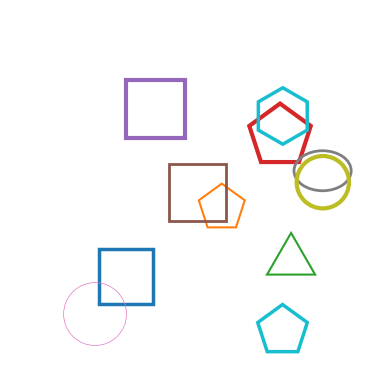[{"shape": "square", "thickness": 2.5, "radius": 0.35, "center": [0.327, 0.282]}, {"shape": "pentagon", "thickness": 1.5, "radius": 0.31, "center": [0.576, 0.46]}, {"shape": "triangle", "thickness": 1.5, "radius": 0.36, "center": [0.756, 0.323]}, {"shape": "pentagon", "thickness": 3, "radius": 0.42, "center": [0.727, 0.647]}, {"shape": "square", "thickness": 3, "radius": 0.38, "center": [0.404, 0.716]}, {"shape": "square", "thickness": 2, "radius": 0.37, "center": [0.513, 0.501]}, {"shape": "circle", "thickness": 0.5, "radius": 0.41, "center": [0.247, 0.184]}, {"shape": "oval", "thickness": 2, "radius": 0.37, "center": [0.838, 0.557]}, {"shape": "circle", "thickness": 3, "radius": 0.34, "center": [0.839, 0.527]}, {"shape": "pentagon", "thickness": 2.5, "radius": 0.34, "center": [0.734, 0.141]}, {"shape": "hexagon", "thickness": 2.5, "radius": 0.37, "center": [0.735, 0.699]}]